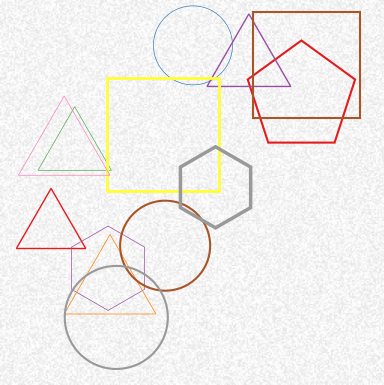[{"shape": "pentagon", "thickness": 1.5, "radius": 0.73, "center": [0.783, 0.748]}, {"shape": "triangle", "thickness": 1, "radius": 0.52, "center": [0.133, 0.407]}, {"shape": "circle", "thickness": 0.5, "radius": 0.51, "center": [0.501, 0.882]}, {"shape": "triangle", "thickness": 0.5, "radius": 0.55, "center": [0.194, 0.613]}, {"shape": "triangle", "thickness": 1, "radius": 0.63, "center": [0.646, 0.838]}, {"shape": "hexagon", "thickness": 0.5, "radius": 0.55, "center": [0.281, 0.303]}, {"shape": "triangle", "thickness": 0.5, "radius": 0.69, "center": [0.286, 0.253]}, {"shape": "square", "thickness": 2, "radius": 0.73, "center": [0.424, 0.651]}, {"shape": "circle", "thickness": 1.5, "radius": 0.58, "center": [0.429, 0.362]}, {"shape": "square", "thickness": 1.5, "radius": 0.69, "center": [0.796, 0.831]}, {"shape": "triangle", "thickness": 0.5, "radius": 0.69, "center": [0.167, 0.613]}, {"shape": "circle", "thickness": 1.5, "radius": 0.67, "center": [0.302, 0.175]}, {"shape": "hexagon", "thickness": 2.5, "radius": 0.53, "center": [0.56, 0.513]}]